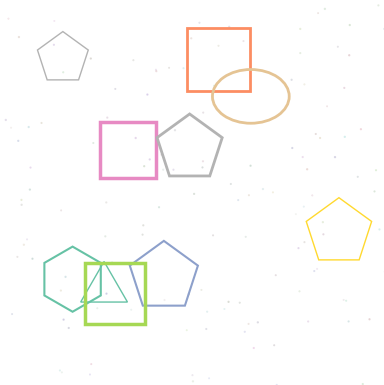[{"shape": "hexagon", "thickness": 1.5, "radius": 0.42, "center": [0.189, 0.275]}, {"shape": "triangle", "thickness": 1, "radius": 0.35, "center": [0.27, 0.251]}, {"shape": "square", "thickness": 2, "radius": 0.41, "center": [0.567, 0.846]}, {"shape": "pentagon", "thickness": 1.5, "radius": 0.46, "center": [0.426, 0.281]}, {"shape": "square", "thickness": 2.5, "radius": 0.36, "center": [0.332, 0.61]}, {"shape": "square", "thickness": 2.5, "radius": 0.39, "center": [0.299, 0.237]}, {"shape": "pentagon", "thickness": 1, "radius": 0.45, "center": [0.88, 0.397]}, {"shape": "oval", "thickness": 2, "radius": 0.5, "center": [0.652, 0.75]}, {"shape": "pentagon", "thickness": 1, "radius": 0.35, "center": [0.163, 0.849]}, {"shape": "pentagon", "thickness": 2, "radius": 0.44, "center": [0.493, 0.615]}]